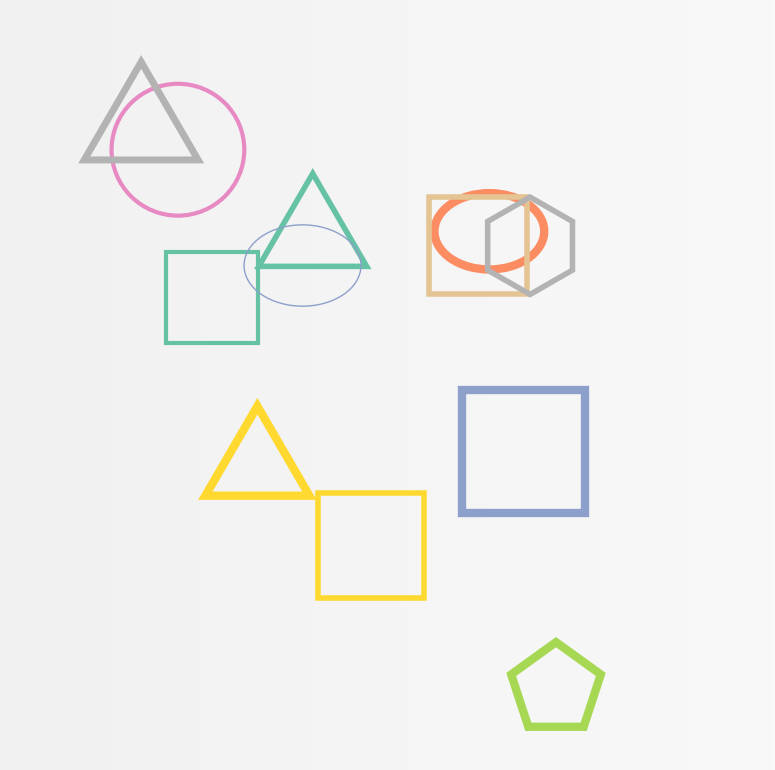[{"shape": "triangle", "thickness": 2, "radius": 0.4, "center": [0.404, 0.694]}, {"shape": "square", "thickness": 1.5, "radius": 0.3, "center": [0.273, 0.614]}, {"shape": "oval", "thickness": 3, "radius": 0.35, "center": [0.631, 0.7]}, {"shape": "oval", "thickness": 0.5, "radius": 0.38, "center": [0.39, 0.655]}, {"shape": "square", "thickness": 3, "radius": 0.4, "center": [0.676, 0.413]}, {"shape": "circle", "thickness": 1.5, "radius": 0.43, "center": [0.23, 0.806]}, {"shape": "pentagon", "thickness": 3, "radius": 0.3, "center": [0.717, 0.105]}, {"shape": "square", "thickness": 2, "radius": 0.34, "center": [0.479, 0.291]}, {"shape": "triangle", "thickness": 3, "radius": 0.39, "center": [0.332, 0.395]}, {"shape": "square", "thickness": 2, "radius": 0.32, "center": [0.617, 0.681]}, {"shape": "hexagon", "thickness": 2, "radius": 0.32, "center": [0.684, 0.681]}, {"shape": "triangle", "thickness": 2.5, "radius": 0.42, "center": [0.182, 0.835]}]